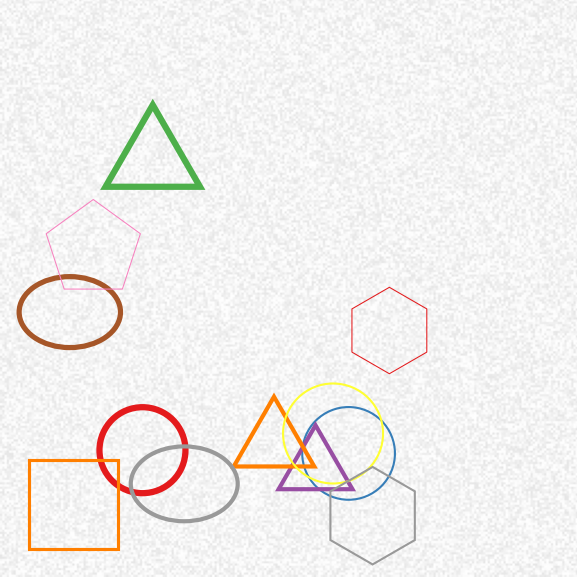[{"shape": "circle", "thickness": 3, "radius": 0.37, "center": [0.247, 0.22]}, {"shape": "hexagon", "thickness": 0.5, "radius": 0.37, "center": [0.674, 0.427]}, {"shape": "circle", "thickness": 1, "radius": 0.4, "center": [0.604, 0.214]}, {"shape": "triangle", "thickness": 3, "radius": 0.47, "center": [0.265, 0.723]}, {"shape": "triangle", "thickness": 2, "radius": 0.37, "center": [0.546, 0.189]}, {"shape": "square", "thickness": 1.5, "radius": 0.39, "center": [0.127, 0.125]}, {"shape": "triangle", "thickness": 2, "radius": 0.4, "center": [0.474, 0.232]}, {"shape": "circle", "thickness": 1, "radius": 0.43, "center": [0.577, 0.248]}, {"shape": "oval", "thickness": 2.5, "radius": 0.44, "center": [0.121, 0.459]}, {"shape": "pentagon", "thickness": 0.5, "radius": 0.43, "center": [0.162, 0.568]}, {"shape": "oval", "thickness": 2, "radius": 0.46, "center": [0.319, 0.161]}, {"shape": "hexagon", "thickness": 1, "radius": 0.42, "center": [0.645, 0.106]}]